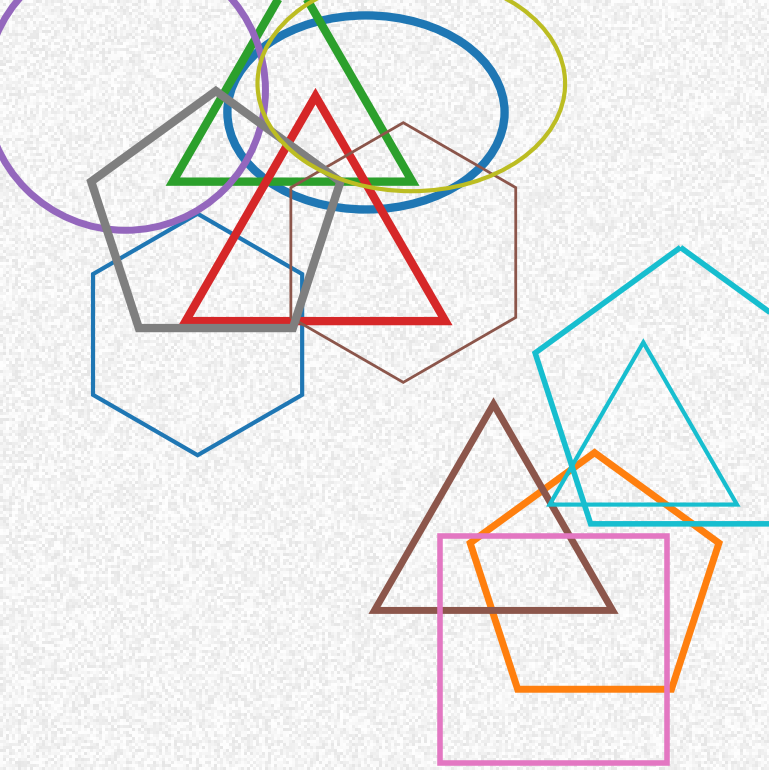[{"shape": "hexagon", "thickness": 1.5, "radius": 0.78, "center": [0.257, 0.566]}, {"shape": "oval", "thickness": 3, "radius": 0.9, "center": [0.475, 0.854]}, {"shape": "pentagon", "thickness": 2.5, "radius": 0.85, "center": [0.772, 0.242]}, {"shape": "triangle", "thickness": 3, "radius": 0.9, "center": [0.38, 0.854]}, {"shape": "triangle", "thickness": 3, "radius": 0.97, "center": [0.41, 0.68]}, {"shape": "circle", "thickness": 2.5, "radius": 0.91, "center": [0.163, 0.883]}, {"shape": "triangle", "thickness": 2.5, "radius": 0.89, "center": [0.641, 0.297]}, {"shape": "hexagon", "thickness": 1, "radius": 0.84, "center": [0.524, 0.672]}, {"shape": "square", "thickness": 2, "radius": 0.74, "center": [0.719, 0.156]}, {"shape": "pentagon", "thickness": 3, "radius": 0.85, "center": [0.28, 0.712]}, {"shape": "oval", "thickness": 1.5, "radius": 1.0, "center": [0.534, 0.892]}, {"shape": "triangle", "thickness": 1.5, "radius": 0.7, "center": [0.836, 0.415]}, {"shape": "pentagon", "thickness": 2, "radius": 0.99, "center": [0.884, 0.48]}]